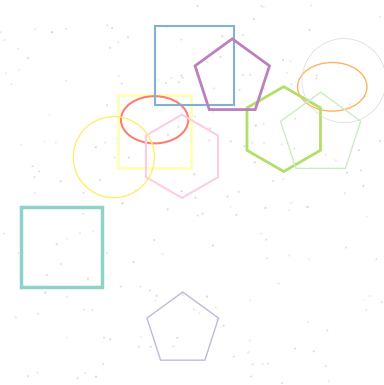[{"shape": "square", "thickness": 2.5, "radius": 0.52, "center": [0.16, 0.358]}, {"shape": "square", "thickness": 2, "radius": 0.47, "center": [0.401, 0.658]}, {"shape": "pentagon", "thickness": 1, "radius": 0.49, "center": [0.475, 0.144]}, {"shape": "oval", "thickness": 1.5, "radius": 0.44, "center": [0.402, 0.689]}, {"shape": "square", "thickness": 1.5, "radius": 0.52, "center": [0.505, 0.83]}, {"shape": "oval", "thickness": 1, "radius": 0.45, "center": [0.863, 0.775]}, {"shape": "hexagon", "thickness": 2, "radius": 0.55, "center": [0.737, 0.665]}, {"shape": "hexagon", "thickness": 1.5, "radius": 0.54, "center": [0.473, 0.594]}, {"shape": "circle", "thickness": 0.5, "radius": 0.55, "center": [0.893, 0.791]}, {"shape": "pentagon", "thickness": 2, "radius": 0.51, "center": [0.603, 0.798]}, {"shape": "pentagon", "thickness": 1, "radius": 0.55, "center": [0.833, 0.651]}, {"shape": "circle", "thickness": 1, "radius": 0.53, "center": [0.296, 0.592]}]